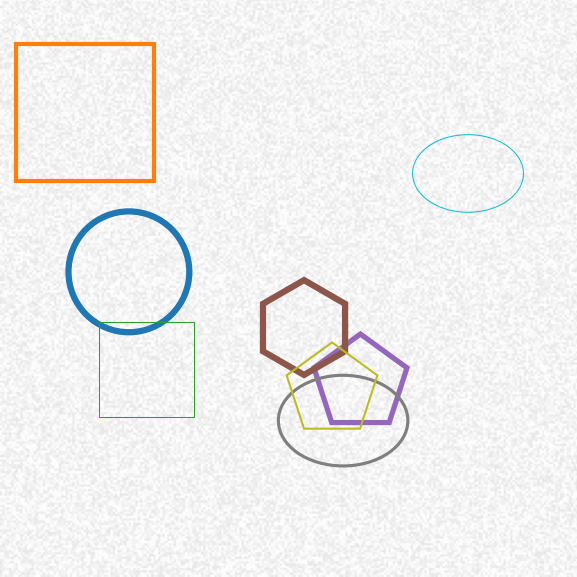[{"shape": "circle", "thickness": 3, "radius": 0.52, "center": [0.223, 0.528]}, {"shape": "square", "thickness": 2, "radius": 0.59, "center": [0.147, 0.804]}, {"shape": "square", "thickness": 0.5, "radius": 0.41, "center": [0.254, 0.359]}, {"shape": "pentagon", "thickness": 2.5, "radius": 0.42, "center": [0.624, 0.336]}, {"shape": "hexagon", "thickness": 3, "radius": 0.41, "center": [0.526, 0.432]}, {"shape": "oval", "thickness": 1.5, "radius": 0.56, "center": [0.594, 0.271]}, {"shape": "pentagon", "thickness": 1, "radius": 0.41, "center": [0.575, 0.324]}, {"shape": "oval", "thickness": 0.5, "radius": 0.48, "center": [0.81, 0.699]}]